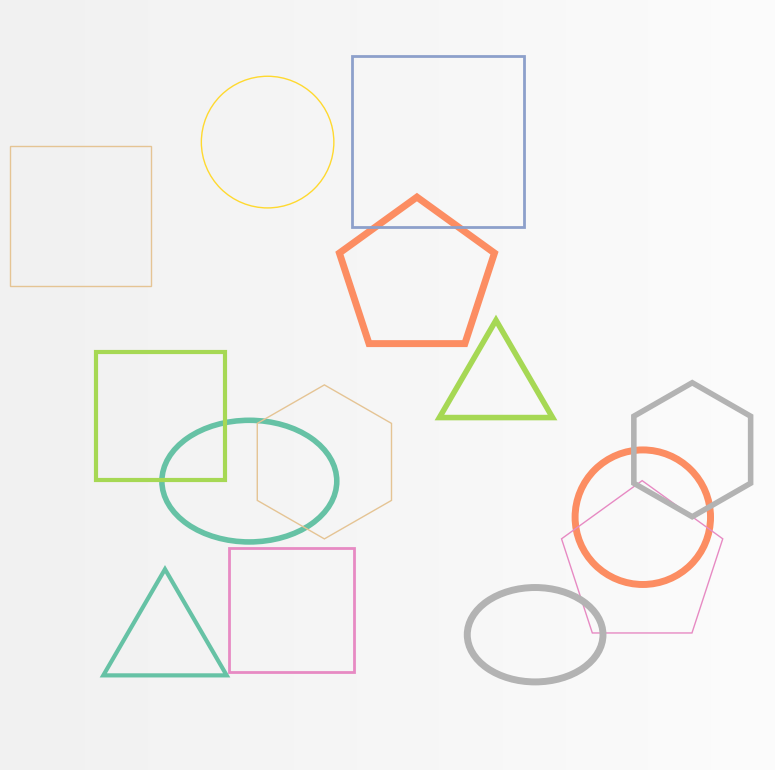[{"shape": "triangle", "thickness": 1.5, "radius": 0.46, "center": [0.213, 0.169]}, {"shape": "oval", "thickness": 2, "radius": 0.56, "center": [0.322, 0.375]}, {"shape": "pentagon", "thickness": 2.5, "radius": 0.53, "center": [0.538, 0.639]}, {"shape": "circle", "thickness": 2.5, "radius": 0.44, "center": [0.829, 0.328]}, {"shape": "square", "thickness": 1, "radius": 0.56, "center": [0.565, 0.816]}, {"shape": "square", "thickness": 1, "radius": 0.4, "center": [0.377, 0.208]}, {"shape": "pentagon", "thickness": 0.5, "radius": 0.55, "center": [0.829, 0.266]}, {"shape": "triangle", "thickness": 2, "radius": 0.42, "center": [0.64, 0.5]}, {"shape": "square", "thickness": 1.5, "radius": 0.42, "center": [0.207, 0.459]}, {"shape": "circle", "thickness": 0.5, "radius": 0.43, "center": [0.345, 0.815]}, {"shape": "square", "thickness": 0.5, "radius": 0.46, "center": [0.104, 0.719]}, {"shape": "hexagon", "thickness": 0.5, "radius": 0.5, "center": [0.419, 0.4]}, {"shape": "hexagon", "thickness": 2, "radius": 0.44, "center": [0.893, 0.416]}, {"shape": "oval", "thickness": 2.5, "radius": 0.44, "center": [0.69, 0.176]}]